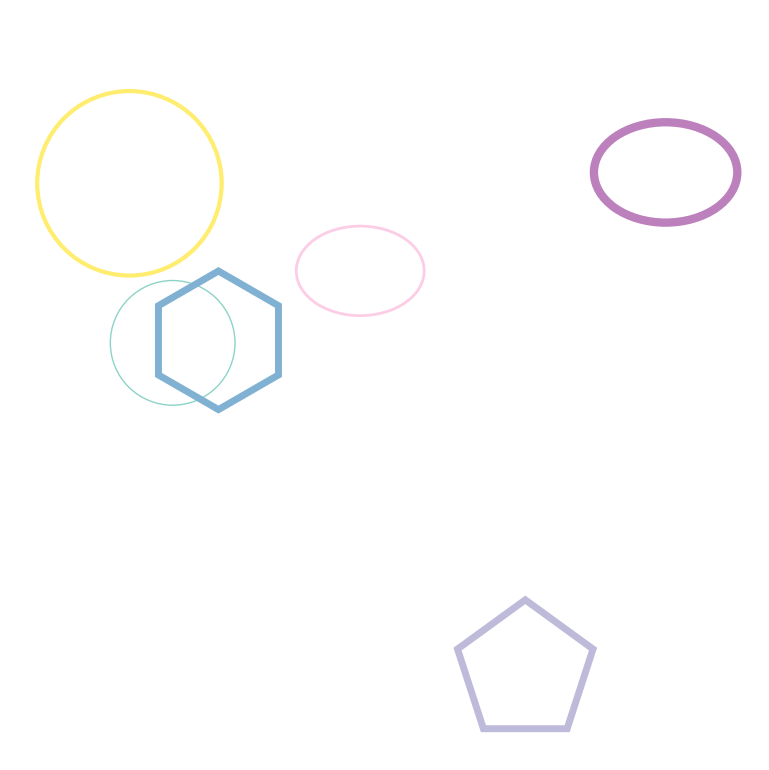[{"shape": "circle", "thickness": 0.5, "radius": 0.4, "center": [0.224, 0.555]}, {"shape": "pentagon", "thickness": 2.5, "radius": 0.46, "center": [0.682, 0.128]}, {"shape": "hexagon", "thickness": 2.5, "radius": 0.45, "center": [0.284, 0.558]}, {"shape": "oval", "thickness": 1, "radius": 0.42, "center": [0.468, 0.648]}, {"shape": "oval", "thickness": 3, "radius": 0.47, "center": [0.864, 0.776]}, {"shape": "circle", "thickness": 1.5, "radius": 0.6, "center": [0.168, 0.762]}]